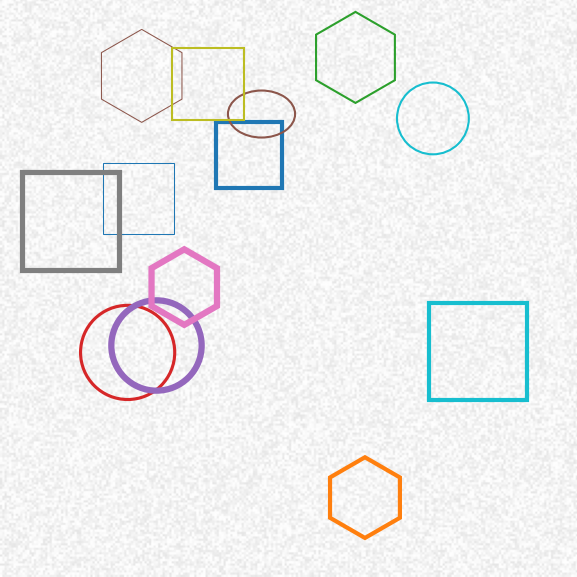[{"shape": "square", "thickness": 0.5, "radius": 0.31, "center": [0.24, 0.655]}, {"shape": "square", "thickness": 2, "radius": 0.29, "center": [0.431, 0.731]}, {"shape": "hexagon", "thickness": 2, "radius": 0.35, "center": [0.632, 0.137]}, {"shape": "hexagon", "thickness": 1, "radius": 0.39, "center": [0.616, 0.9]}, {"shape": "circle", "thickness": 1.5, "radius": 0.41, "center": [0.221, 0.389]}, {"shape": "circle", "thickness": 3, "radius": 0.39, "center": [0.271, 0.401]}, {"shape": "oval", "thickness": 1, "radius": 0.29, "center": [0.453, 0.802]}, {"shape": "hexagon", "thickness": 0.5, "radius": 0.4, "center": [0.245, 0.868]}, {"shape": "hexagon", "thickness": 3, "radius": 0.33, "center": [0.319, 0.502]}, {"shape": "square", "thickness": 2.5, "radius": 0.42, "center": [0.122, 0.616]}, {"shape": "square", "thickness": 1, "radius": 0.31, "center": [0.36, 0.854]}, {"shape": "square", "thickness": 2, "radius": 0.42, "center": [0.828, 0.391]}, {"shape": "circle", "thickness": 1, "radius": 0.31, "center": [0.75, 0.794]}]